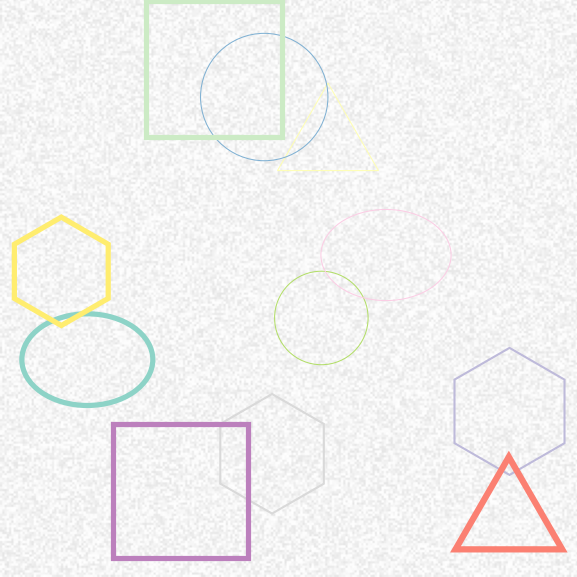[{"shape": "oval", "thickness": 2.5, "radius": 0.57, "center": [0.151, 0.376]}, {"shape": "triangle", "thickness": 0.5, "radius": 0.5, "center": [0.568, 0.754]}, {"shape": "hexagon", "thickness": 1, "radius": 0.55, "center": [0.882, 0.287]}, {"shape": "triangle", "thickness": 3, "radius": 0.53, "center": [0.881, 0.101]}, {"shape": "circle", "thickness": 0.5, "radius": 0.55, "center": [0.458, 0.831]}, {"shape": "circle", "thickness": 0.5, "radius": 0.4, "center": [0.556, 0.449]}, {"shape": "oval", "thickness": 0.5, "radius": 0.56, "center": [0.668, 0.558]}, {"shape": "hexagon", "thickness": 1, "radius": 0.52, "center": [0.471, 0.213]}, {"shape": "square", "thickness": 2.5, "radius": 0.58, "center": [0.313, 0.149]}, {"shape": "square", "thickness": 2.5, "radius": 0.59, "center": [0.371, 0.88]}, {"shape": "hexagon", "thickness": 2.5, "radius": 0.47, "center": [0.106, 0.529]}]